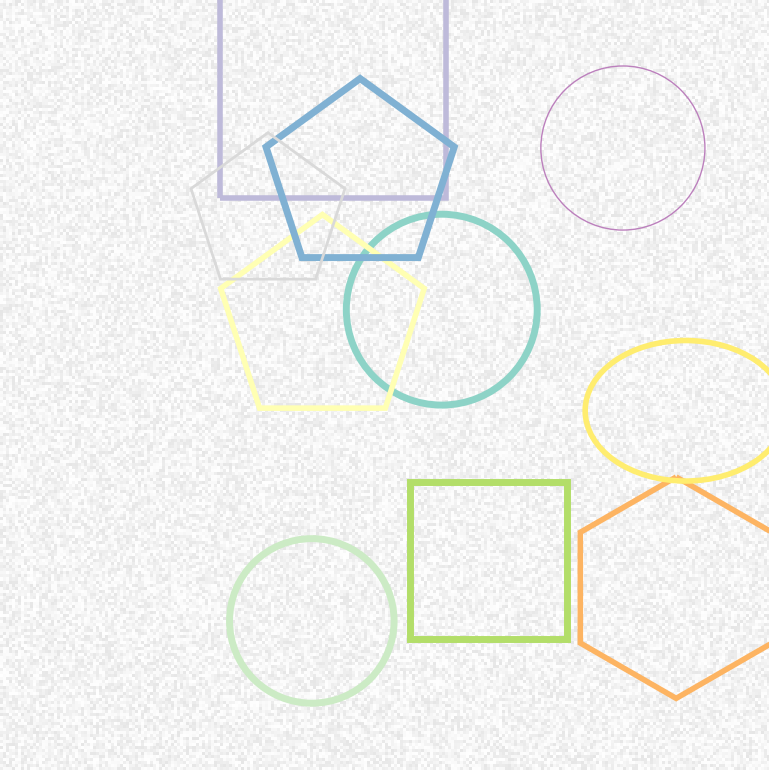[{"shape": "circle", "thickness": 2.5, "radius": 0.62, "center": [0.574, 0.598]}, {"shape": "pentagon", "thickness": 2, "radius": 0.69, "center": [0.419, 0.582]}, {"shape": "square", "thickness": 2, "radius": 0.73, "center": [0.433, 0.89]}, {"shape": "pentagon", "thickness": 2.5, "radius": 0.64, "center": [0.468, 0.769]}, {"shape": "hexagon", "thickness": 2, "radius": 0.72, "center": [0.878, 0.237]}, {"shape": "square", "thickness": 2.5, "radius": 0.51, "center": [0.635, 0.272]}, {"shape": "pentagon", "thickness": 1, "radius": 0.53, "center": [0.348, 0.723]}, {"shape": "circle", "thickness": 0.5, "radius": 0.53, "center": [0.809, 0.808]}, {"shape": "circle", "thickness": 2.5, "radius": 0.53, "center": [0.405, 0.194]}, {"shape": "oval", "thickness": 2, "radius": 0.65, "center": [0.89, 0.467]}]